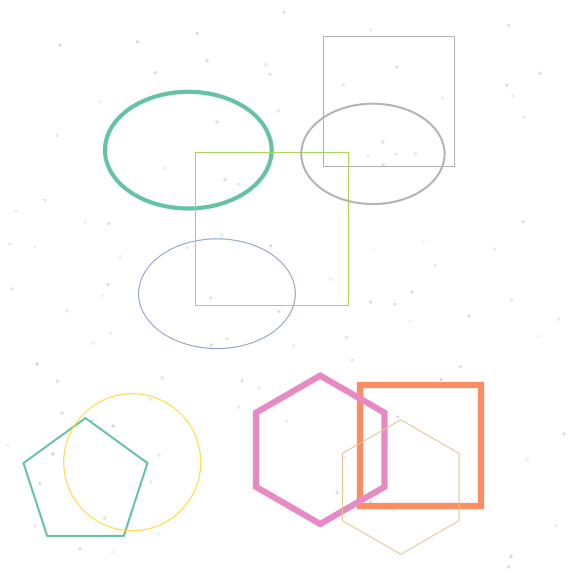[{"shape": "oval", "thickness": 2, "radius": 0.72, "center": [0.326, 0.739]}, {"shape": "pentagon", "thickness": 1, "radius": 0.56, "center": [0.148, 0.162]}, {"shape": "square", "thickness": 3, "radius": 0.53, "center": [0.728, 0.228]}, {"shape": "oval", "thickness": 0.5, "radius": 0.68, "center": [0.376, 0.491]}, {"shape": "hexagon", "thickness": 3, "radius": 0.64, "center": [0.555, 0.22]}, {"shape": "square", "thickness": 0.5, "radius": 0.66, "center": [0.47, 0.603]}, {"shape": "circle", "thickness": 0.5, "radius": 0.59, "center": [0.229, 0.199]}, {"shape": "hexagon", "thickness": 0.5, "radius": 0.58, "center": [0.694, 0.156]}, {"shape": "oval", "thickness": 1, "radius": 0.62, "center": [0.646, 0.733]}, {"shape": "square", "thickness": 0.5, "radius": 0.57, "center": [0.673, 0.824]}]